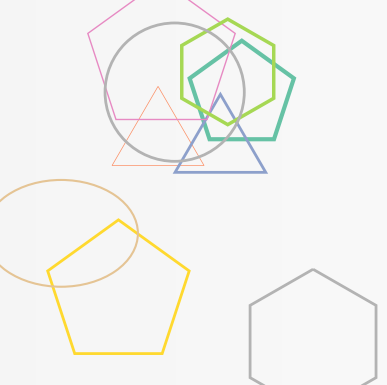[{"shape": "pentagon", "thickness": 3, "radius": 0.71, "center": [0.624, 0.753]}, {"shape": "triangle", "thickness": 0.5, "radius": 0.69, "center": [0.408, 0.639]}, {"shape": "triangle", "thickness": 2, "radius": 0.68, "center": [0.569, 0.62]}, {"shape": "pentagon", "thickness": 1, "radius": 1.0, "center": [0.417, 0.851]}, {"shape": "hexagon", "thickness": 2.5, "radius": 0.69, "center": [0.588, 0.813]}, {"shape": "pentagon", "thickness": 2, "radius": 0.96, "center": [0.306, 0.237]}, {"shape": "oval", "thickness": 1.5, "radius": 0.99, "center": [0.158, 0.394]}, {"shape": "hexagon", "thickness": 2, "radius": 0.94, "center": [0.808, 0.113]}, {"shape": "circle", "thickness": 2, "radius": 0.9, "center": [0.451, 0.761]}]